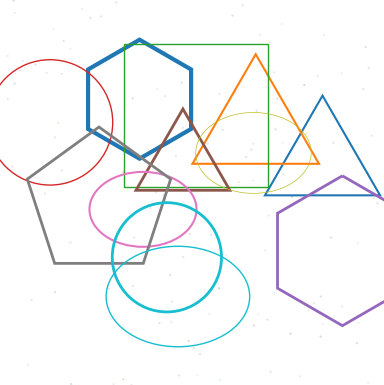[{"shape": "hexagon", "thickness": 3, "radius": 0.77, "center": [0.363, 0.742]}, {"shape": "triangle", "thickness": 1.5, "radius": 0.86, "center": [0.838, 0.579]}, {"shape": "triangle", "thickness": 1.5, "radius": 0.95, "center": [0.664, 0.669]}, {"shape": "square", "thickness": 1, "radius": 0.93, "center": [0.51, 0.7]}, {"shape": "circle", "thickness": 1, "radius": 0.81, "center": [0.13, 0.682]}, {"shape": "hexagon", "thickness": 2, "radius": 0.97, "center": [0.889, 0.349]}, {"shape": "triangle", "thickness": 2, "radius": 0.7, "center": [0.475, 0.576]}, {"shape": "oval", "thickness": 1.5, "radius": 0.7, "center": [0.371, 0.456]}, {"shape": "pentagon", "thickness": 2, "radius": 0.98, "center": [0.257, 0.474]}, {"shape": "oval", "thickness": 0.5, "radius": 0.75, "center": [0.658, 0.603]}, {"shape": "oval", "thickness": 1, "radius": 0.93, "center": [0.462, 0.23]}, {"shape": "circle", "thickness": 2, "radius": 0.71, "center": [0.433, 0.332]}]